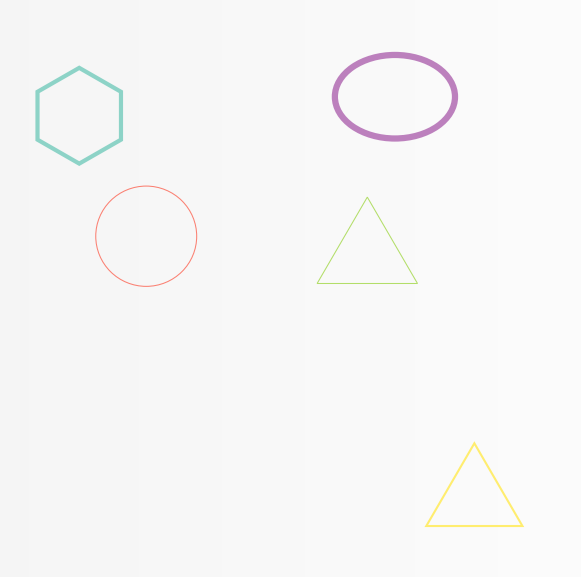[{"shape": "hexagon", "thickness": 2, "radius": 0.41, "center": [0.136, 0.799]}, {"shape": "circle", "thickness": 0.5, "radius": 0.43, "center": [0.252, 0.59]}, {"shape": "triangle", "thickness": 0.5, "radius": 0.5, "center": [0.632, 0.558]}, {"shape": "oval", "thickness": 3, "radius": 0.52, "center": [0.679, 0.832]}, {"shape": "triangle", "thickness": 1, "radius": 0.48, "center": [0.816, 0.136]}]